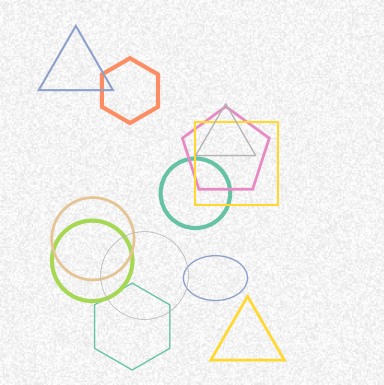[{"shape": "hexagon", "thickness": 1, "radius": 0.56, "center": [0.343, 0.152]}, {"shape": "circle", "thickness": 3, "radius": 0.45, "center": [0.508, 0.498]}, {"shape": "hexagon", "thickness": 3, "radius": 0.42, "center": [0.338, 0.765]}, {"shape": "oval", "thickness": 1, "radius": 0.42, "center": [0.56, 0.278]}, {"shape": "triangle", "thickness": 1.5, "radius": 0.56, "center": [0.197, 0.821]}, {"shape": "pentagon", "thickness": 2, "radius": 0.59, "center": [0.587, 0.604]}, {"shape": "circle", "thickness": 3, "radius": 0.52, "center": [0.239, 0.322]}, {"shape": "triangle", "thickness": 2, "radius": 0.55, "center": [0.643, 0.12]}, {"shape": "square", "thickness": 1.5, "radius": 0.54, "center": [0.615, 0.576]}, {"shape": "circle", "thickness": 2, "radius": 0.53, "center": [0.241, 0.38]}, {"shape": "triangle", "thickness": 1, "radius": 0.45, "center": [0.586, 0.641]}, {"shape": "circle", "thickness": 0.5, "radius": 0.57, "center": [0.376, 0.284]}]